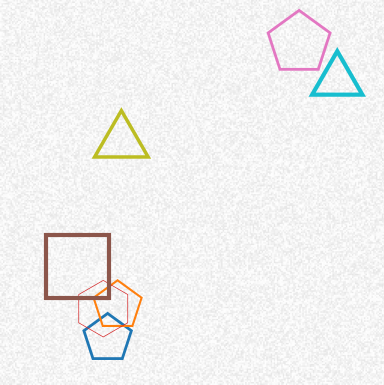[{"shape": "pentagon", "thickness": 2, "radius": 0.32, "center": [0.28, 0.121]}, {"shape": "pentagon", "thickness": 1.5, "radius": 0.33, "center": [0.305, 0.206]}, {"shape": "hexagon", "thickness": 0.5, "radius": 0.37, "center": [0.268, 0.198]}, {"shape": "square", "thickness": 3, "radius": 0.41, "center": [0.202, 0.308]}, {"shape": "pentagon", "thickness": 2, "radius": 0.42, "center": [0.777, 0.888]}, {"shape": "triangle", "thickness": 2.5, "radius": 0.4, "center": [0.315, 0.632]}, {"shape": "triangle", "thickness": 3, "radius": 0.38, "center": [0.876, 0.792]}]